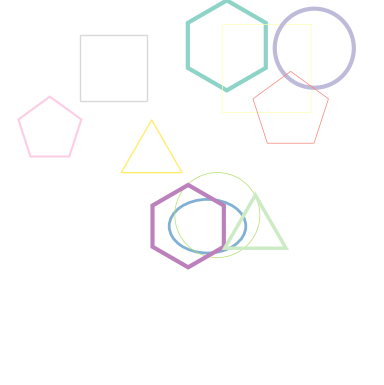[{"shape": "hexagon", "thickness": 3, "radius": 0.58, "center": [0.589, 0.882]}, {"shape": "square", "thickness": 0.5, "radius": 0.58, "center": [0.692, 0.824]}, {"shape": "circle", "thickness": 3, "radius": 0.51, "center": [0.816, 0.875]}, {"shape": "pentagon", "thickness": 0.5, "radius": 0.52, "center": [0.755, 0.711]}, {"shape": "oval", "thickness": 2, "radius": 0.5, "center": [0.539, 0.412]}, {"shape": "circle", "thickness": 0.5, "radius": 0.55, "center": [0.564, 0.441]}, {"shape": "pentagon", "thickness": 1.5, "radius": 0.43, "center": [0.13, 0.663]}, {"shape": "square", "thickness": 1, "radius": 0.43, "center": [0.295, 0.823]}, {"shape": "hexagon", "thickness": 3, "radius": 0.53, "center": [0.489, 0.413]}, {"shape": "triangle", "thickness": 2.5, "radius": 0.46, "center": [0.663, 0.401]}, {"shape": "triangle", "thickness": 1, "radius": 0.46, "center": [0.394, 0.597]}]